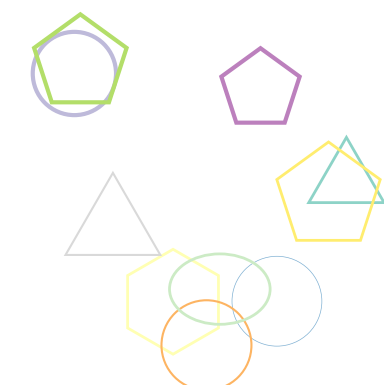[{"shape": "triangle", "thickness": 2, "radius": 0.56, "center": [0.9, 0.53]}, {"shape": "hexagon", "thickness": 2, "radius": 0.68, "center": [0.449, 0.216]}, {"shape": "circle", "thickness": 3, "radius": 0.54, "center": [0.193, 0.809]}, {"shape": "circle", "thickness": 0.5, "radius": 0.58, "center": [0.719, 0.218]}, {"shape": "circle", "thickness": 1.5, "radius": 0.58, "center": [0.536, 0.103]}, {"shape": "pentagon", "thickness": 3, "radius": 0.63, "center": [0.209, 0.836]}, {"shape": "triangle", "thickness": 1.5, "radius": 0.71, "center": [0.293, 0.409]}, {"shape": "pentagon", "thickness": 3, "radius": 0.53, "center": [0.677, 0.768]}, {"shape": "oval", "thickness": 2, "radius": 0.65, "center": [0.571, 0.249]}, {"shape": "pentagon", "thickness": 2, "radius": 0.71, "center": [0.853, 0.49]}]